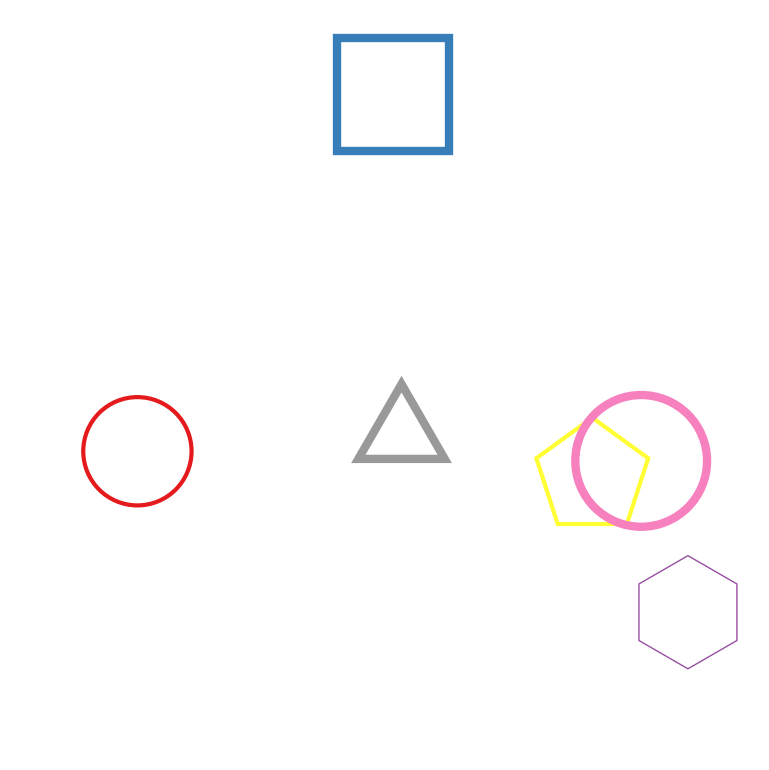[{"shape": "circle", "thickness": 1.5, "radius": 0.35, "center": [0.178, 0.414]}, {"shape": "square", "thickness": 3, "radius": 0.36, "center": [0.51, 0.877]}, {"shape": "hexagon", "thickness": 0.5, "radius": 0.37, "center": [0.893, 0.205]}, {"shape": "pentagon", "thickness": 1.5, "radius": 0.38, "center": [0.769, 0.381]}, {"shape": "circle", "thickness": 3, "radius": 0.43, "center": [0.833, 0.401]}, {"shape": "triangle", "thickness": 3, "radius": 0.32, "center": [0.521, 0.436]}]